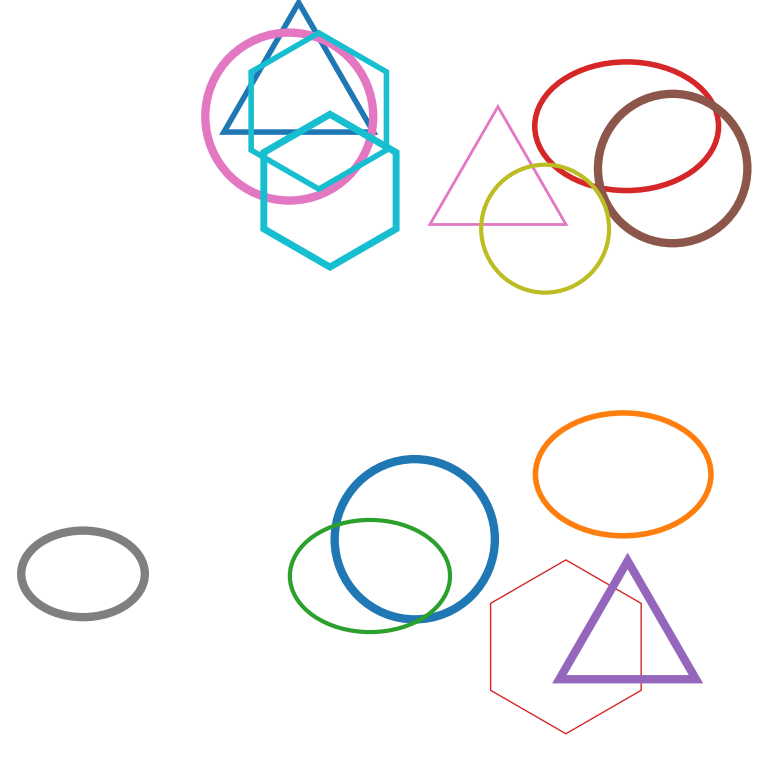[{"shape": "circle", "thickness": 3, "radius": 0.52, "center": [0.539, 0.3]}, {"shape": "triangle", "thickness": 2, "radius": 0.56, "center": [0.388, 0.885]}, {"shape": "oval", "thickness": 2, "radius": 0.57, "center": [0.809, 0.384]}, {"shape": "oval", "thickness": 1.5, "radius": 0.52, "center": [0.48, 0.252]}, {"shape": "oval", "thickness": 2, "radius": 0.6, "center": [0.814, 0.836]}, {"shape": "hexagon", "thickness": 0.5, "radius": 0.56, "center": [0.735, 0.16]}, {"shape": "triangle", "thickness": 3, "radius": 0.51, "center": [0.815, 0.169]}, {"shape": "circle", "thickness": 3, "radius": 0.49, "center": [0.874, 0.781]}, {"shape": "circle", "thickness": 3, "radius": 0.55, "center": [0.376, 0.849]}, {"shape": "triangle", "thickness": 1, "radius": 0.51, "center": [0.647, 0.759]}, {"shape": "oval", "thickness": 3, "radius": 0.4, "center": [0.108, 0.255]}, {"shape": "circle", "thickness": 1.5, "radius": 0.42, "center": [0.708, 0.703]}, {"shape": "hexagon", "thickness": 2, "radius": 0.51, "center": [0.414, 0.856]}, {"shape": "hexagon", "thickness": 2.5, "radius": 0.5, "center": [0.429, 0.752]}]